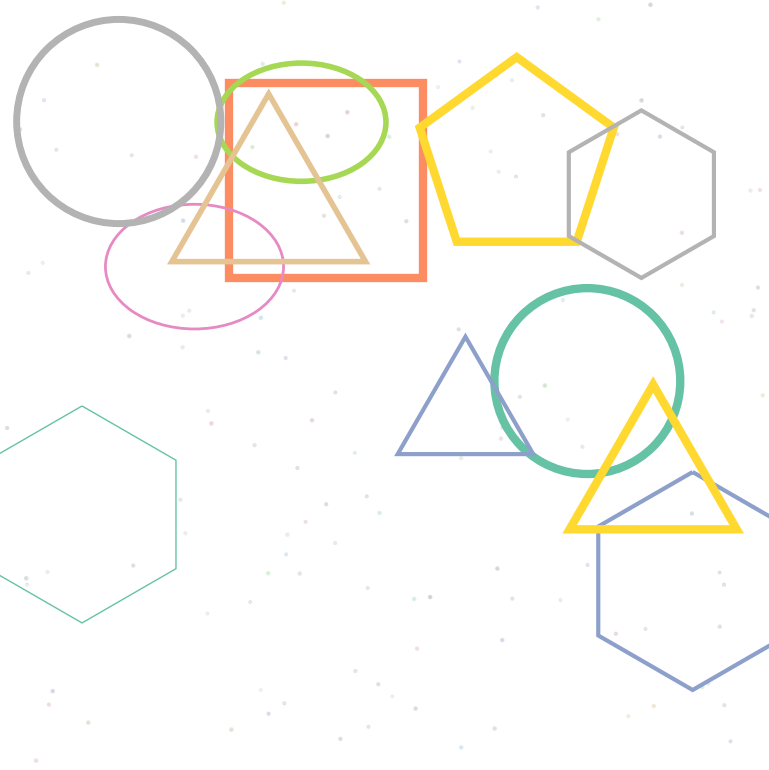[{"shape": "circle", "thickness": 3, "radius": 0.6, "center": [0.763, 0.505]}, {"shape": "hexagon", "thickness": 0.5, "radius": 0.7, "center": [0.107, 0.332]}, {"shape": "square", "thickness": 3, "radius": 0.63, "center": [0.424, 0.766]}, {"shape": "hexagon", "thickness": 1.5, "radius": 0.71, "center": [0.9, 0.245]}, {"shape": "triangle", "thickness": 1.5, "radius": 0.51, "center": [0.604, 0.461]}, {"shape": "oval", "thickness": 1, "radius": 0.58, "center": [0.253, 0.654]}, {"shape": "oval", "thickness": 2, "radius": 0.55, "center": [0.392, 0.841]}, {"shape": "pentagon", "thickness": 3, "radius": 0.66, "center": [0.671, 0.793]}, {"shape": "triangle", "thickness": 3, "radius": 0.63, "center": [0.848, 0.375]}, {"shape": "triangle", "thickness": 2, "radius": 0.73, "center": [0.349, 0.733]}, {"shape": "circle", "thickness": 2.5, "radius": 0.66, "center": [0.154, 0.842]}, {"shape": "hexagon", "thickness": 1.5, "radius": 0.54, "center": [0.833, 0.748]}]